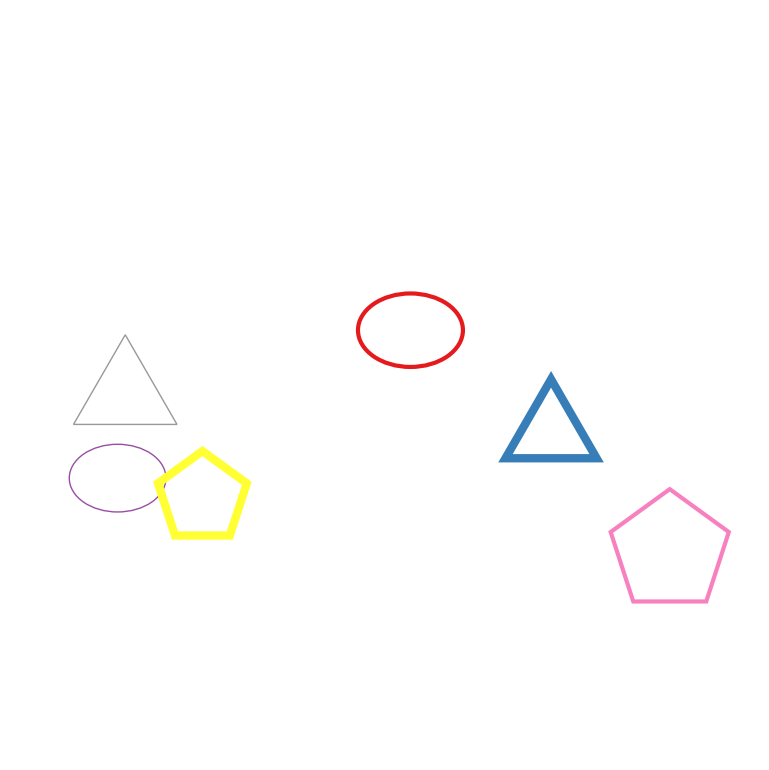[{"shape": "oval", "thickness": 1.5, "radius": 0.34, "center": [0.533, 0.571]}, {"shape": "triangle", "thickness": 3, "radius": 0.34, "center": [0.716, 0.439]}, {"shape": "oval", "thickness": 0.5, "radius": 0.31, "center": [0.153, 0.379]}, {"shape": "pentagon", "thickness": 3, "radius": 0.3, "center": [0.263, 0.354]}, {"shape": "pentagon", "thickness": 1.5, "radius": 0.4, "center": [0.87, 0.284]}, {"shape": "triangle", "thickness": 0.5, "radius": 0.39, "center": [0.163, 0.488]}]